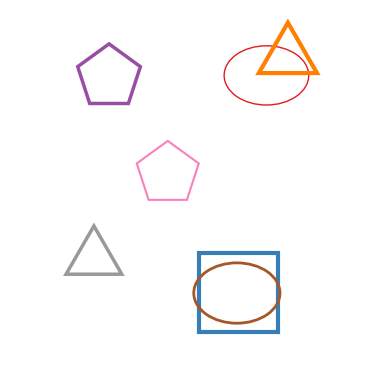[{"shape": "oval", "thickness": 1, "radius": 0.55, "center": [0.692, 0.804]}, {"shape": "square", "thickness": 3, "radius": 0.51, "center": [0.62, 0.24]}, {"shape": "pentagon", "thickness": 2.5, "radius": 0.43, "center": [0.283, 0.8]}, {"shape": "triangle", "thickness": 3, "radius": 0.44, "center": [0.748, 0.854]}, {"shape": "oval", "thickness": 2, "radius": 0.56, "center": [0.615, 0.239]}, {"shape": "pentagon", "thickness": 1.5, "radius": 0.42, "center": [0.436, 0.549]}, {"shape": "triangle", "thickness": 2.5, "radius": 0.42, "center": [0.244, 0.33]}]